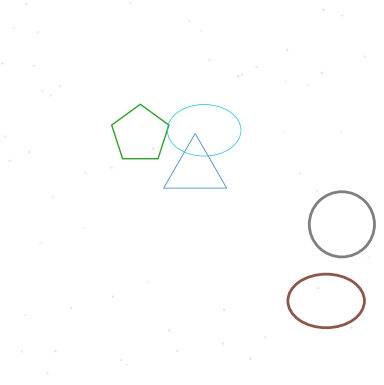[{"shape": "triangle", "thickness": 0.5, "radius": 0.47, "center": [0.507, 0.559]}, {"shape": "pentagon", "thickness": 1, "radius": 0.39, "center": [0.364, 0.651]}, {"shape": "oval", "thickness": 2, "radius": 0.5, "center": [0.847, 0.218]}, {"shape": "circle", "thickness": 2, "radius": 0.42, "center": [0.888, 0.417]}, {"shape": "oval", "thickness": 0.5, "radius": 0.48, "center": [0.53, 0.662]}]